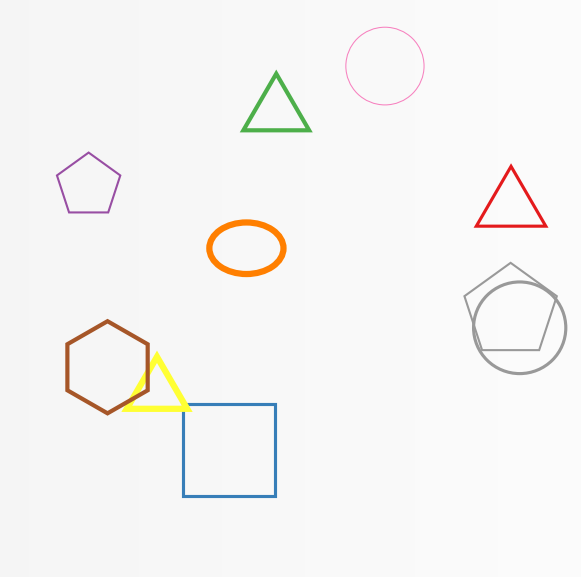[{"shape": "triangle", "thickness": 1.5, "radius": 0.35, "center": [0.879, 0.642]}, {"shape": "square", "thickness": 1.5, "radius": 0.4, "center": [0.394, 0.22]}, {"shape": "triangle", "thickness": 2, "radius": 0.33, "center": [0.475, 0.806]}, {"shape": "pentagon", "thickness": 1, "radius": 0.29, "center": [0.152, 0.678]}, {"shape": "oval", "thickness": 3, "radius": 0.32, "center": [0.424, 0.569]}, {"shape": "triangle", "thickness": 3, "radius": 0.3, "center": [0.27, 0.321]}, {"shape": "hexagon", "thickness": 2, "radius": 0.4, "center": [0.185, 0.363]}, {"shape": "circle", "thickness": 0.5, "radius": 0.34, "center": [0.662, 0.885]}, {"shape": "pentagon", "thickness": 1, "radius": 0.42, "center": [0.878, 0.46]}, {"shape": "circle", "thickness": 1.5, "radius": 0.4, "center": [0.894, 0.432]}]